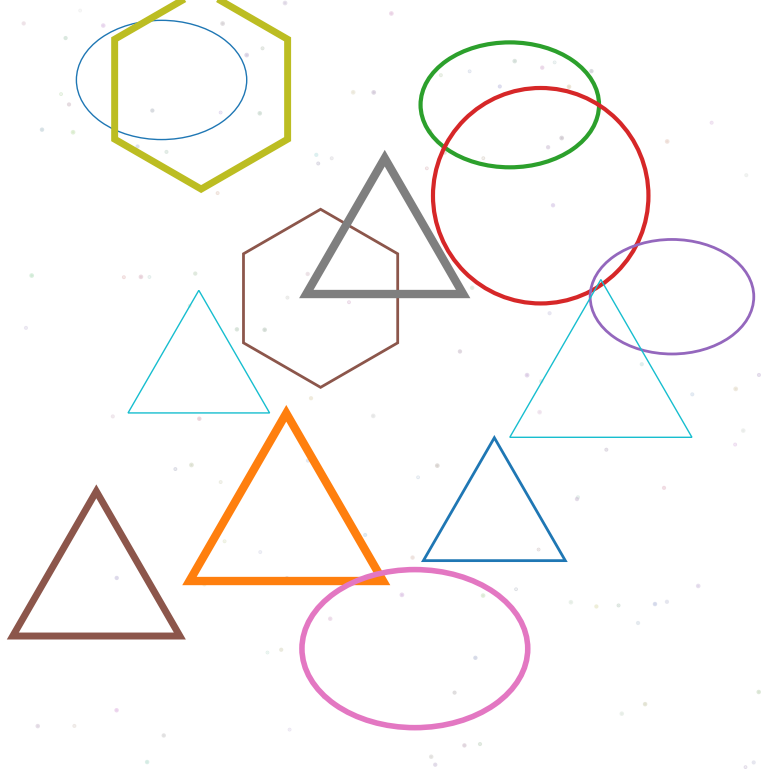[{"shape": "triangle", "thickness": 1, "radius": 0.53, "center": [0.642, 0.325]}, {"shape": "oval", "thickness": 0.5, "radius": 0.55, "center": [0.21, 0.896]}, {"shape": "triangle", "thickness": 3, "radius": 0.73, "center": [0.372, 0.318]}, {"shape": "oval", "thickness": 1.5, "radius": 0.58, "center": [0.662, 0.864]}, {"shape": "circle", "thickness": 1.5, "radius": 0.7, "center": [0.702, 0.746]}, {"shape": "oval", "thickness": 1, "radius": 0.53, "center": [0.873, 0.615]}, {"shape": "hexagon", "thickness": 1, "radius": 0.58, "center": [0.416, 0.613]}, {"shape": "triangle", "thickness": 2.5, "radius": 0.63, "center": [0.125, 0.237]}, {"shape": "oval", "thickness": 2, "radius": 0.73, "center": [0.539, 0.158]}, {"shape": "triangle", "thickness": 3, "radius": 0.59, "center": [0.5, 0.677]}, {"shape": "hexagon", "thickness": 2.5, "radius": 0.65, "center": [0.261, 0.884]}, {"shape": "triangle", "thickness": 0.5, "radius": 0.68, "center": [0.78, 0.5]}, {"shape": "triangle", "thickness": 0.5, "radius": 0.53, "center": [0.258, 0.517]}]